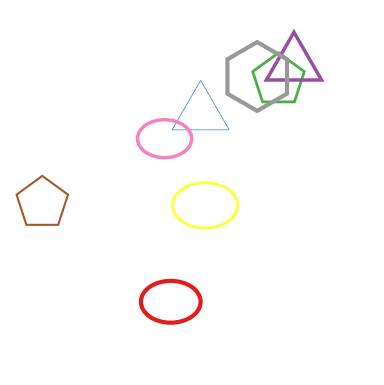[{"shape": "oval", "thickness": 3, "radius": 0.39, "center": [0.444, 0.216]}, {"shape": "triangle", "thickness": 0.5, "radius": 0.43, "center": [0.521, 0.706]}, {"shape": "pentagon", "thickness": 2, "radius": 0.35, "center": [0.723, 0.792]}, {"shape": "triangle", "thickness": 2.5, "radius": 0.41, "center": [0.764, 0.834]}, {"shape": "oval", "thickness": 2, "radius": 0.42, "center": [0.533, 0.467]}, {"shape": "pentagon", "thickness": 1.5, "radius": 0.35, "center": [0.11, 0.473]}, {"shape": "oval", "thickness": 2.5, "radius": 0.35, "center": [0.428, 0.64]}, {"shape": "hexagon", "thickness": 3, "radius": 0.45, "center": [0.668, 0.801]}]